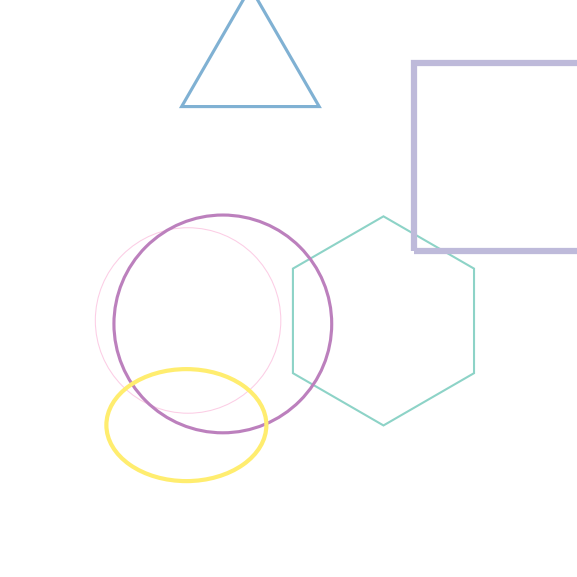[{"shape": "hexagon", "thickness": 1, "radius": 0.91, "center": [0.664, 0.443]}, {"shape": "square", "thickness": 3, "radius": 0.82, "center": [0.879, 0.727]}, {"shape": "triangle", "thickness": 1.5, "radius": 0.69, "center": [0.434, 0.883]}, {"shape": "circle", "thickness": 0.5, "radius": 0.8, "center": [0.326, 0.444]}, {"shape": "circle", "thickness": 1.5, "radius": 0.94, "center": [0.386, 0.438]}, {"shape": "oval", "thickness": 2, "radius": 0.69, "center": [0.323, 0.263]}]